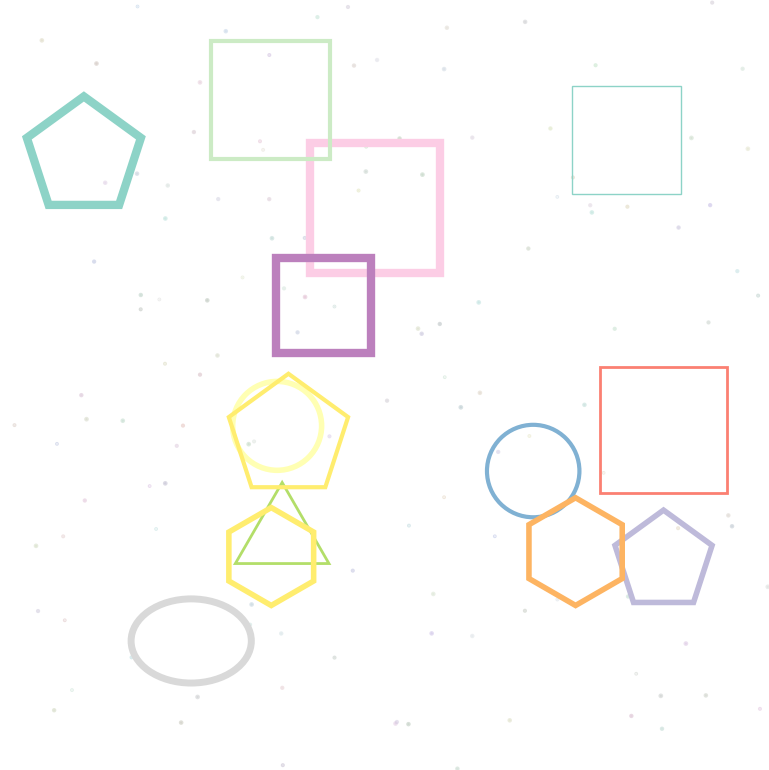[{"shape": "square", "thickness": 0.5, "radius": 0.35, "center": [0.814, 0.819]}, {"shape": "pentagon", "thickness": 3, "radius": 0.39, "center": [0.109, 0.797]}, {"shape": "circle", "thickness": 2, "radius": 0.29, "center": [0.36, 0.447]}, {"shape": "pentagon", "thickness": 2, "radius": 0.33, "center": [0.862, 0.271]}, {"shape": "square", "thickness": 1, "radius": 0.41, "center": [0.861, 0.441]}, {"shape": "circle", "thickness": 1.5, "radius": 0.3, "center": [0.692, 0.388]}, {"shape": "hexagon", "thickness": 2, "radius": 0.35, "center": [0.748, 0.284]}, {"shape": "triangle", "thickness": 1, "radius": 0.35, "center": [0.366, 0.303]}, {"shape": "square", "thickness": 3, "radius": 0.42, "center": [0.487, 0.73]}, {"shape": "oval", "thickness": 2.5, "radius": 0.39, "center": [0.248, 0.168]}, {"shape": "square", "thickness": 3, "radius": 0.31, "center": [0.42, 0.603]}, {"shape": "square", "thickness": 1.5, "radius": 0.38, "center": [0.351, 0.87]}, {"shape": "hexagon", "thickness": 2, "radius": 0.32, "center": [0.352, 0.277]}, {"shape": "pentagon", "thickness": 1.5, "radius": 0.41, "center": [0.375, 0.433]}]